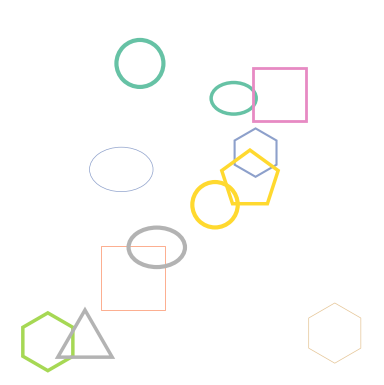[{"shape": "circle", "thickness": 3, "radius": 0.31, "center": [0.363, 0.835]}, {"shape": "oval", "thickness": 2.5, "radius": 0.29, "center": [0.607, 0.745]}, {"shape": "square", "thickness": 0.5, "radius": 0.42, "center": [0.345, 0.278]}, {"shape": "hexagon", "thickness": 1.5, "radius": 0.31, "center": [0.664, 0.604]}, {"shape": "oval", "thickness": 0.5, "radius": 0.41, "center": [0.315, 0.56]}, {"shape": "square", "thickness": 2, "radius": 0.35, "center": [0.727, 0.755]}, {"shape": "hexagon", "thickness": 2.5, "radius": 0.38, "center": [0.124, 0.112]}, {"shape": "circle", "thickness": 3, "radius": 0.29, "center": [0.559, 0.468]}, {"shape": "pentagon", "thickness": 2.5, "radius": 0.39, "center": [0.649, 0.533]}, {"shape": "hexagon", "thickness": 0.5, "radius": 0.39, "center": [0.87, 0.135]}, {"shape": "triangle", "thickness": 2.5, "radius": 0.41, "center": [0.221, 0.113]}, {"shape": "oval", "thickness": 3, "radius": 0.37, "center": [0.407, 0.358]}]